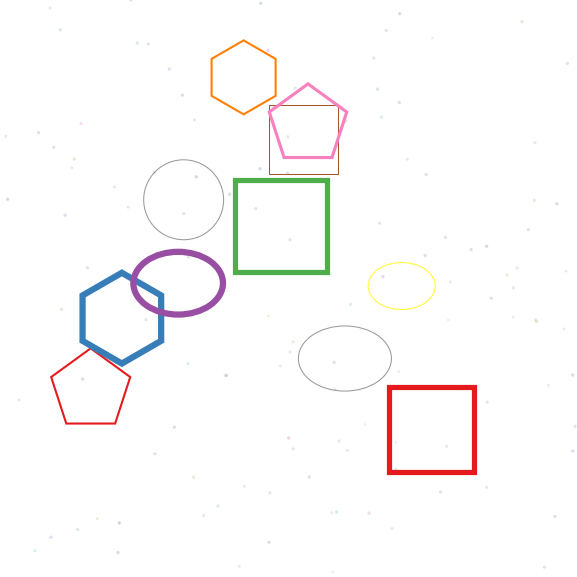[{"shape": "pentagon", "thickness": 1, "radius": 0.36, "center": [0.157, 0.324]}, {"shape": "square", "thickness": 2.5, "radius": 0.37, "center": [0.747, 0.255]}, {"shape": "hexagon", "thickness": 3, "radius": 0.39, "center": [0.211, 0.448]}, {"shape": "square", "thickness": 2.5, "radius": 0.4, "center": [0.487, 0.608]}, {"shape": "oval", "thickness": 3, "radius": 0.39, "center": [0.309, 0.509]}, {"shape": "hexagon", "thickness": 1, "radius": 0.32, "center": [0.422, 0.865]}, {"shape": "oval", "thickness": 0.5, "radius": 0.29, "center": [0.696, 0.504]}, {"shape": "square", "thickness": 0.5, "radius": 0.3, "center": [0.526, 0.758]}, {"shape": "pentagon", "thickness": 1.5, "radius": 0.35, "center": [0.533, 0.783]}, {"shape": "oval", "thickness": 0.5, "radius": 0.4, "center": [0.597, 0.378]}, {"shape": "circle", "thickness": 0.5, "radius": 0.35, "center": [0.318, 0.653]}]